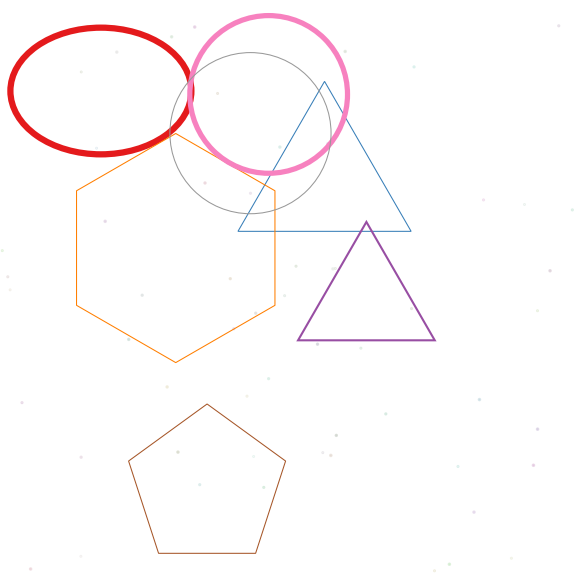[{"shape": "oval", "thickness": 3, "radius": 0.78, "center": [0.175, 0.842]}, {"shape": "triangle", "thickness": 0.5, "radius": 0.87, "center": [0.562, 0.685]}, {"shape": "triangle", "thickness": 1, "radius": 0.68, "center": [0.634, 0.478]}, {"shape": "hexagon", "thickness": 0.5, "radius": 0.99, "center": [0.304, 0.57]}, {"shape": "pentagon", "thickness": 0.5, "radius": 0.71, "center": [0.359, 0.157]}, {"shape": "circle", "thickness": 2.5, "radius": 0.68, "center": [0.465, 0.836]}, {"shape": "circle", "thickness": 0.5, "radius": 0.7, "center": [0.434, 0.769]}]